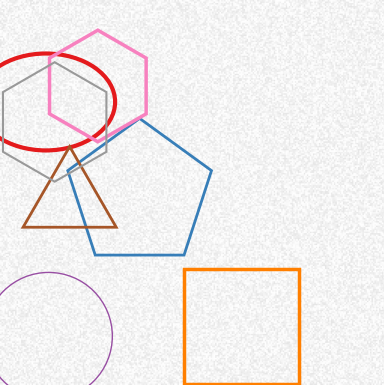[{"shape": "oval", "thickness": 3, "radius": 0.9, "center": [0.119, 0.735]}, {"shape": "pentagon", "thickness": 2, "radius": 0.98, "center": [0.363, 0.496]}, {"shape": "circle", "thickness": 1, "radius": 0.83, "center": [0.126, 0.127]}, {"shape": "square", "thickness": 2.5, "radius": 0.75, "center": [0.627, 0.152]}, {"shape": "triangle", "thickness": 2, "radius": 0.7, "center": [0.181, 0.48]}, {"shape": "hexagon", "thickness": 2.5, "radius": 0.72, "center": [0.254, 0.777]}, {"shape": "hexagon", "thickness": 1.5, "radius": 0.78, "center": [0.142, 0.683]}]